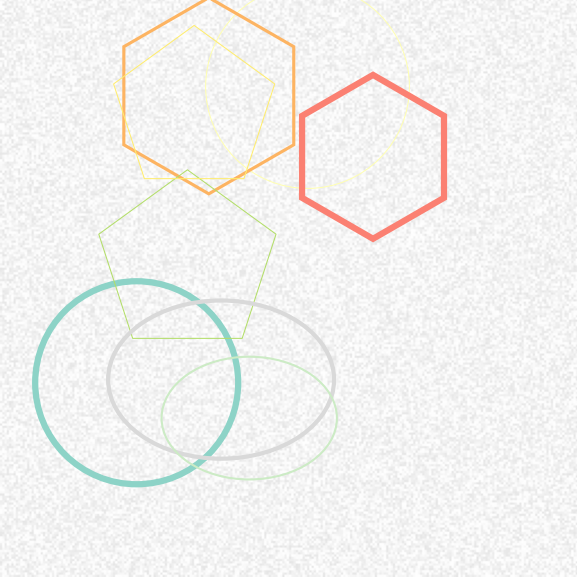[{"shape": "circle", "thickness": 3, "radius": 0.88, "center": [0.237, 0.336]}, {"shape": "circle", "thickness": 0.5, "radius": 0.88, "center": [0.533, 0.849]}, {"shape": "hexagon", "thickness": 3, "radius": 0.71, "center": [0.646, 0.728]}, {"shape": "hexagon", "thickness": 1.5, "radius": 0.85, "center": [0.362, 0.833]}, {"shape": "pentagon", "thickness": 0.5, "radius": 0.81, "center": [0.325, 0.544]}, {"shape": "oval", "thickness": 2, "radius": 0.98, "center": [0.383, 0.342]}, {"shape": "oval", "thickness": 1, "radius": 0.76, "center": [0.432, 0.275]}, {"shape": "pentagon", "thickness": 0.5, "radius": 0.73, "center": [0.336, 0.808]}]